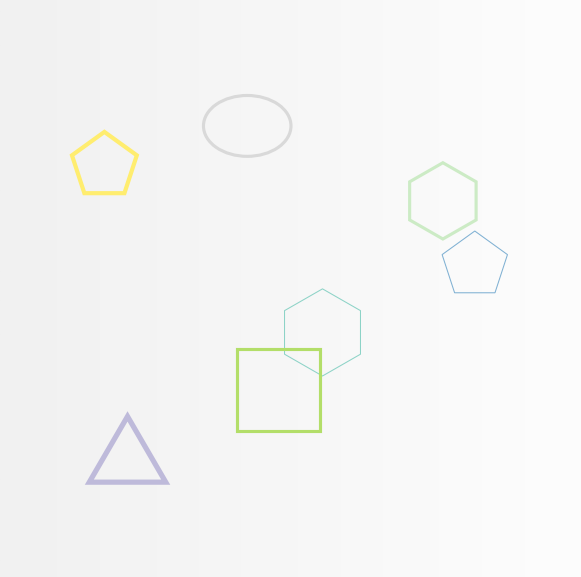[{"shape": "hexagon", "thickness": 0.5, "radius": 0.38, "center": [0.555, 0.424]}, {"shape": "triangle", "thickness": 2.5, "radius": 0.38, "center": [0.219, 0.202]}, {"shape": "pentagon", "thickness": 0.5, "radius": 0.3, "center": [0.817, 0.54]}, {"shape": "square", "thickness": 1.5, "radius": 0.36, "center": [0.479, 0.324]}, {"shape": "oval", "thickness": 1.5, "radius": 0.38, "center": [0.425, 0.781]}, {"shape": "hexagon", "thickness": 1.5, "radius": 0.33, "center": [0.762, 0.651]}, {"shape": "pentagon", "thickness": 2, "radius": 0.29, "center": [0.18, 0.712]}]